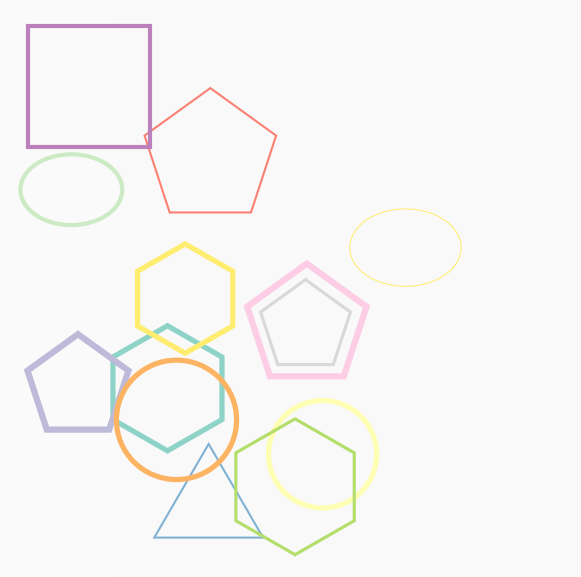[{"shape": "hexagon", "thickness": 2.5, "radius": 0.54, "center": [0.288, 0.327]}, {"shape": "circle", "thickness": 2.5, "radius": 0.47, "center": [0.555, 0.213]}, {"shape": "pentagon", "thickness": 3, "radius": 0.46, "center": [0.134, 0.329]}, {"shape": "pentagon", "thickness": 1, "radius": 0.6, "center": [0.362, 0.728]}, {"shape": "triangle", "thickness": 1, "radius": 0.54, "center": [0.359, 0.122]}, {"shape": "circle", "thickness": 2.5, "radius": 0.52, "center": [0.304, 0.272]}, {"shape": "hexagon", "thickness": 1.5, "radius": 0.59, "center": [0.508, 0.156]}, {"shape": "pentagon", "thickness": 3, "radius": 0.54, "center": [0.528, 0.435]}, {"shape": "pentagon", "thickness": 1.5, "radius": 0.41, "center": [0.526, 0.434]}, {"shape": "square", "thickness": 2, "radius": 0.52, "center": [0.153, 0.849]}, {"shape": "oval", "thickness": 2, "radius": 0.44, "center": [0.123, 0.671]}, {"shape": "oval", "thickness": 0.5, "radius": 0.48, "center": [0.698, 0.57]}, {"shape": "hexagon", "thickness": 2.5, "radius": 0.47, "center": [0.319, 0.482]}]